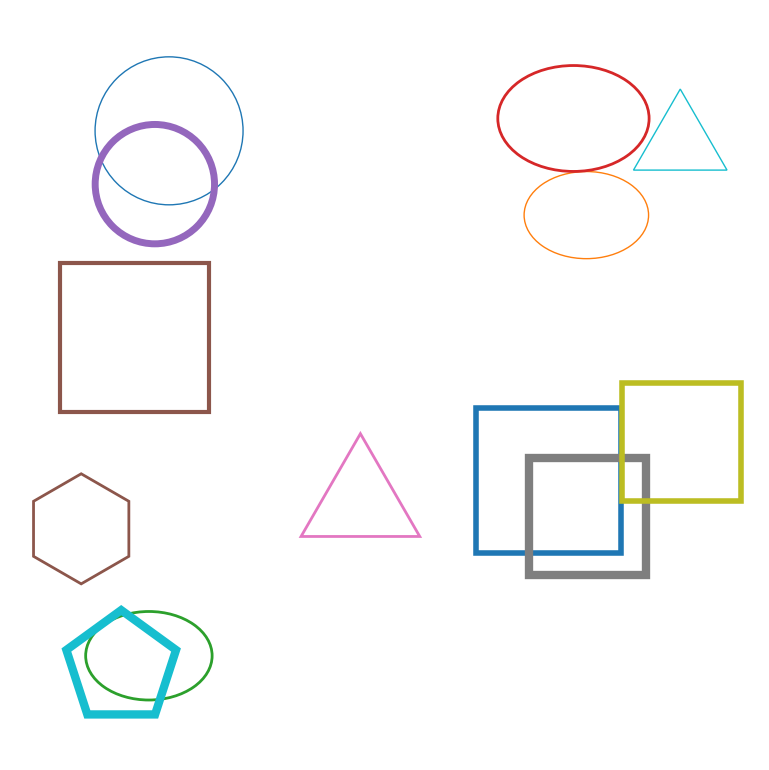[{"shape": "circle", "thickness": 0.5, "radius": 0.48, "center": [0.22, 0.83]}, {"shape": "square", "thickness": 2, "radius": 0.47, "center": [0.712, 0.376]}, {"shape": "oval", "thickness": 0.5, "radius": 0.4, "center": [0.761, 0.721]}, {"shape": "oval", "thickness": 1, "radius": 0.41, "center": [0.193, 0.148]}, {"shape": "oval", "thickness": 1, "radius": 0.49, "center": [0.745, 0.846]}, {"shape": "circle", "thickness": 2.5, "radius": 0.39, "center": [0.201, 0.761]}, {"shape": "square", "thickness": 1.5, "radius": 0.48, "center": [0.174, 0.562]}, {"shape": "hexagon", "thickness": 1, "radius": 0.36, "center": [0.105, 0.313]}, {"shape": "triangle", "thickness": 1, "radius": 0.44, "center": [0.468, 0.348]}, {"shape": "square", "thickness": 3, "radius": 0.38, "center": [0.763, 0.329]}, {"shape": "square", "thickness": 2, "radius": 0.39, "center": [0.885, 0.426]}, {"shape": "triangle", "thickness": 0.5, "radius": 0.35, "center": [0.883, 0.814]}, {"shape": "pentagon", "thickness": 3, "radius": 0.37, "center": [0.157, 0.133]}]